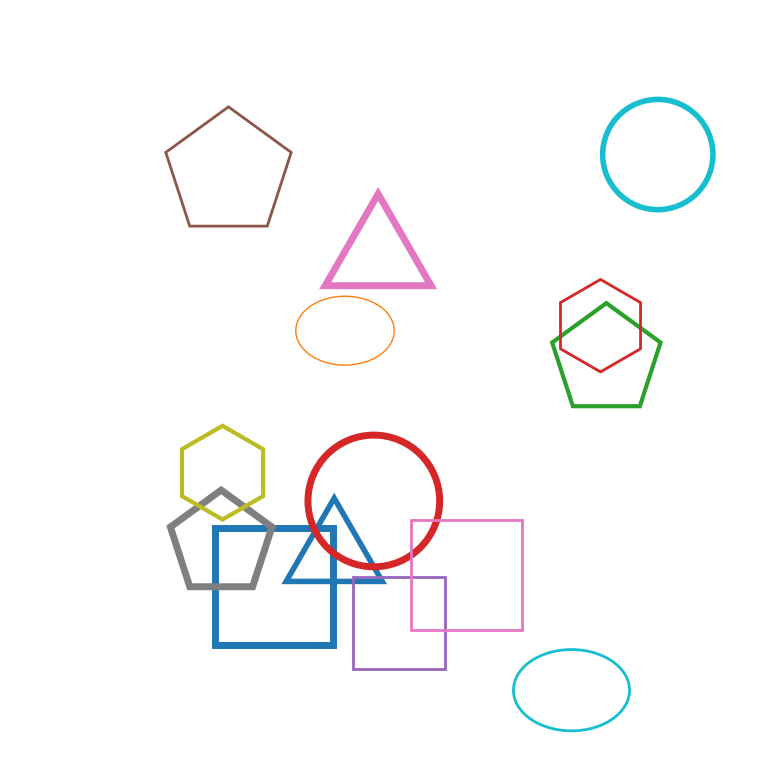[{"shape": "square", "thickness": 2.5, "radius": 0.38, "center": [0.356, 0.238]}, {"shape": "triangle", "thickness": 2, "radius": 0.36, "center": [0.434, 0.281]}, {"shape": "oval", "thickness": 0.5, "radius": 0.32, "center": [0.448, 0.571]}, {"shape": "pentagon", "thickness": 1.5, "radius": 0.37, "center": [0.787, 0.532]}, {"shape": "circle", "thickness": 2.5, "radius": 0.43, "center": [0.485, 0.349]}, {"shape": "hexagon", "thickness": 1, "radius": 0.3, "center": [0.78, 0.577]}, {"shape": "square", "thickness": 1, "radius": 0.3, "center": [0.518, 0.191]}, {"shape": "pentagon", "thickness": 1, "radius": 0.43, "center": [0.297, 0.776]}, {"shape": "triangle", "thickness": 2.5, "radius": 0.4, "center": [0.491, 0.669]}, {"shape": "square", "thickness": 1, "radius": 0.36, "center": [0.606, 0.253]}, {"shape": "pentagon", "thickness": 2.5, "radius": 0.35, "center": [0.287, 0.294]}, {"shape": "hexagon", "thickness": 1.5, "radius": 0.3, "center": [0.289, 0.386]}, {"shape": "circle", "thickness": 2, "radius": 0.36, "center": [0.854, 0.799]}, {"shape": "oval", "thickness": 1, "radius": 0.38, "center": [0.742, 0.104]}]